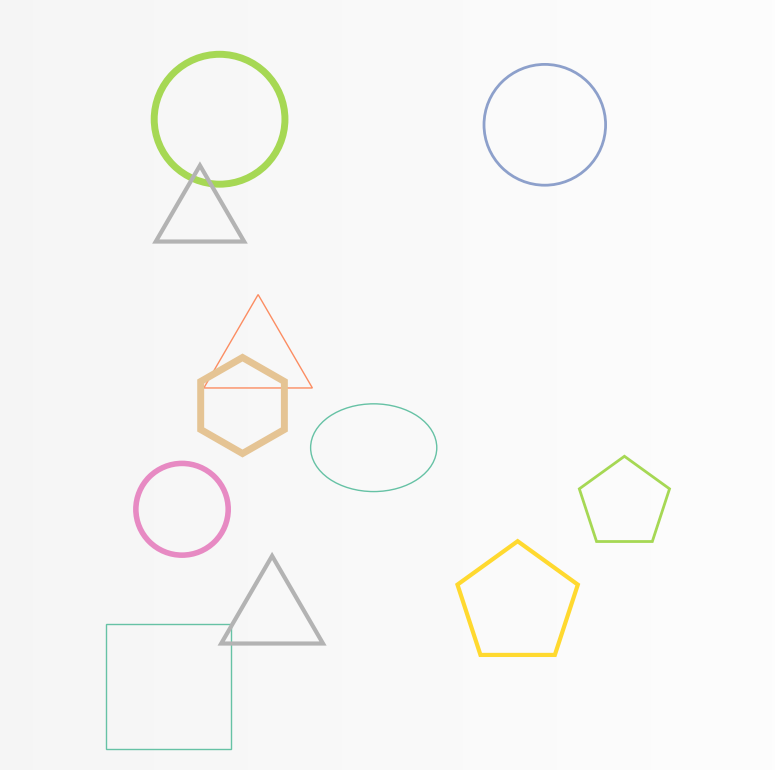[{"shape": "square", "thickness": 0.5, "radius": 0.4, "center": [0.217, 0.108]}, {"shape": "oval", "thickness": 0.5, "radius": 0.41, "center": [0.482, 0.419]}, {"shape": "triangle", "thickness": 0.5, "radius": 0.4, "center": [0.333, 0.537]}, {"shape": "circle", "thickness": 1, "radius": 0.39, "center": [0.703, 0.838]}, {"shape": "circle", "thickness": 2, "radius": 0.3, "center": [0.235, 0.339]}, {"shape": "circle", "thickness": 2.5, "radius": 0.42, "center": [0.283, 0.845]}, {"shape": "pentagon", "thickness": 1, "radius": 0.31, "center": [0.806, 0.346]}, {"shape": "pentagon", "thickness": 1.5, "radius": 0.41, "center": [0.668, 0.216]}, {"shape": "hexagon", "thickness": 2.5, "radius": 0.31, "center": [0.313, 0.473]}, {"shape": "triangle", "thickness": 1.5, "radius": 0.33, "center": [0.258, 0.719]}, {"shape": "triangle", "thickness": 1.5, "radius": 0.38, "center": [0.351, 0.202]}]